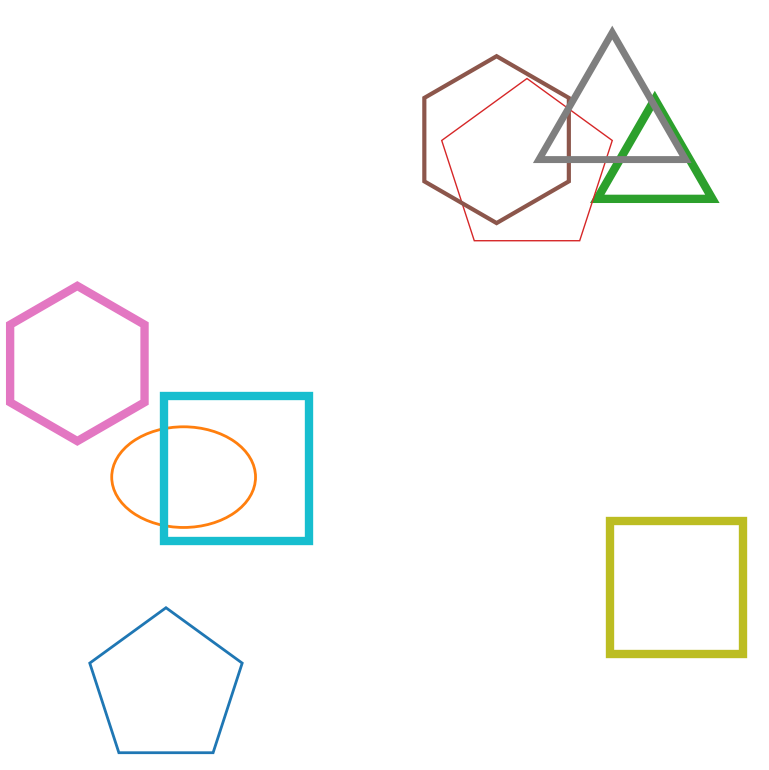[{"shape": "pentagon", "thickness": 1, "radius": 0.52, "center": [0.216, 0.107]}, {"shape": "oval", "thickness": 1, "radius": 0.47, "center": [0.238, 0.38]}, {"shape": "triangle", "thickness": 3, "radius": 0.43, "center": [0.85, 0.785]}, {"shape": "pentagon", "thickness": 0.5, "radius": 0.58, "center": [0.684, 0.782]}, {"shape": "hexagon", "thickness": 1.5, "radius": 0.54, "center": [0.645, 0.819]}, {"shape": "hexagon", "thickness": 3, "radius": 0.5, "center": [0.1, 0.528]}, {"shape": "triangle", "thickness": 2.5, "radius": 0.55, "center": [0.795, 0.848]}, {"shape": "square", "thickness": 3, "radius": 0.43, "center": [0.879, 0.237]}, {"shape": "square", "thickness": 3, "radius": 0.47, "center": [0.308, 0.391]}]